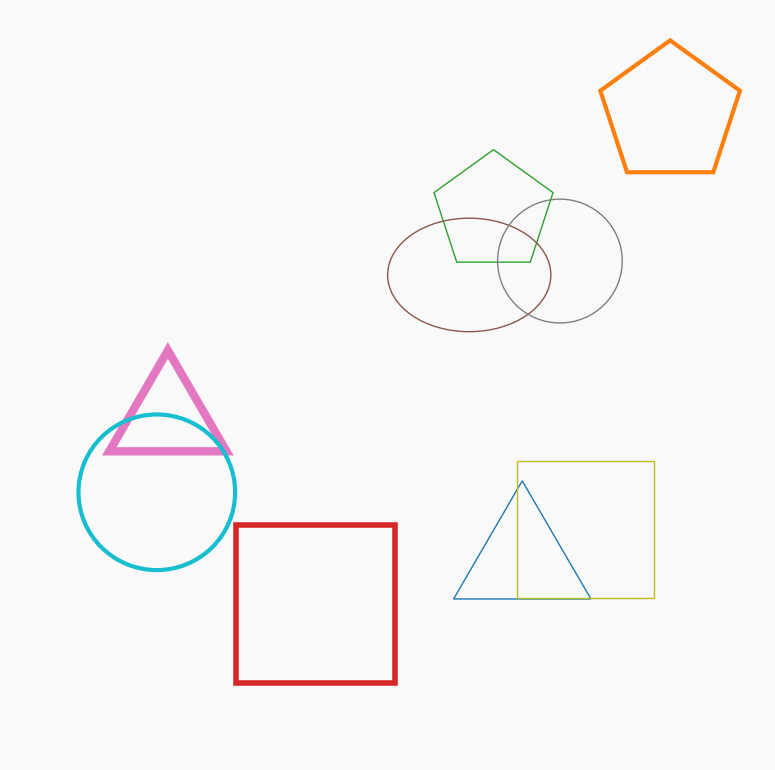[{"shape": "triangle", "thickness": 0.5, "radius": 0.51, "center": [0.674, 0.273]}, {"shape": "pentagon", "thickness": 1.5, "radius": 0.47, "center": [0.865, 0.853]}, {"shape": "pentagon", "thickness": 0.5, "radius": 0.4, "center": [0.637, 0.725]}, {"shape": "square", "thickness": 2, "radius": 0.51, "center": [0.407, 0.216]}, {"shape": "oval", "thickness": 0.5, "radius": 0.53, "center": [0.605, 0.643]}, {"shape": "triangle", "thickness": 3, "radius": 0.44, "center": [0.217, 0.458]}, {"shape": "circle", "thickness": 0.5, "radius": 0.4, "center": [0.722, 0.661]}, {"shape": "square", "thickness": 0.5, "radius": 0.44, "center": [0.755, 0.312]}, {"shape": "circle", "thickness": 1.5, "radius": 0.51, "center": [0.202, 0.361]}]